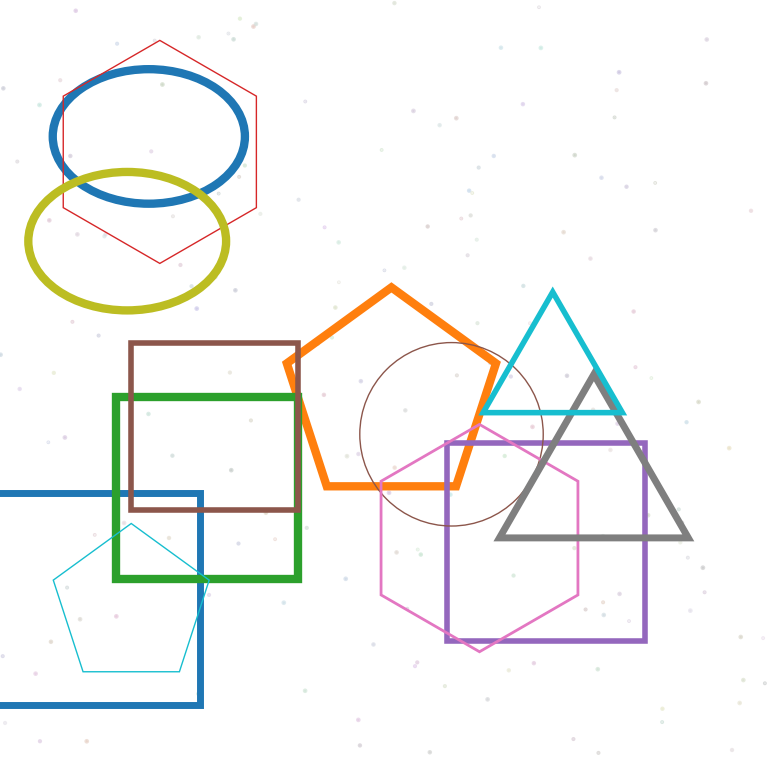[{"shape": "square", "thickness": 2.5, "radius": 0.69, "center": [0.123, 0.222]}, {"shape": "oval", "thickness": 3, "radius": 0.62, "center": [0.193, 0.823]}, {"shape": "pentagon", "thickness": 3, "radius": 0.71, "center": [0.508, 0.484]}, {"shape": "square", "thickness": 3, "radius": 0.59, "center": [0.269, 0.367]}, {"shape": "hexagon", "thickness": 0.5, "radius": 0.72, "center": [0.208, 0.803]}, {"shape": "square", "thickness": 2, "radius": 0.64, "center": [0.71, 0.297]}, {"shape": "circle", "thickness": 0.5, "radius": 0.6, "center": [0.586, 0.436]}, {"shape": "square", "thickness": 2, "radius": 0.54, "center": [0.279, 0.446]}, {"shape": "hexagon", "thickness": 1, "radius": 0.74, "center": [0.623, 0.301]}, {"shape": "triangle", "thickness": 2.5, "radius": 0.71, "center": [0.771, 0.372]}, {"shape": "oval", "thickness": 3, "radius": 0.64, "center": [0.165, 0.687]}, {"shape": "pentagon", "thickness": 0.5, "radius": 0.53, "center": [0.17, 0.214]}, {"shape": "triangle", "thickness": 2, "radius": 0.52, "center": [0.718, 0.516]}]